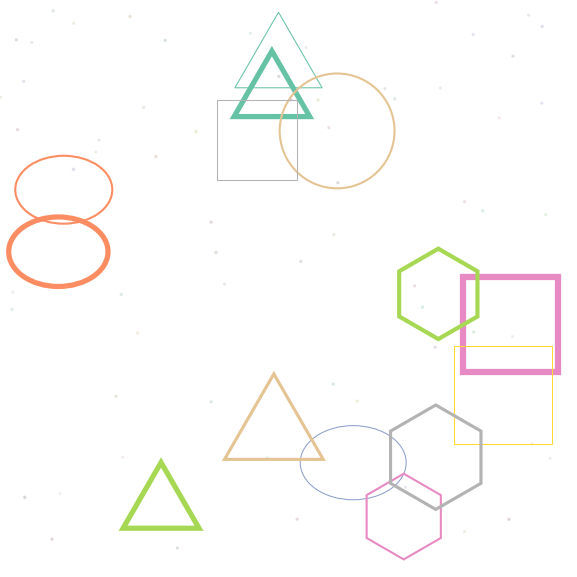[{"shape": "triangle", "thickness": 0.5, "radius": 0.44, "center": [0.482, 0.891]}, {"shape": "triangle", "thickness": 2.5, "radius": 0.38, "center": [0.471, 0.835]}, {"shape": "oval", "thickness": 1, "radius": 0.42, "center": [0.11, 0.671]}, {"shape": "oval", "thickness": 2.5, "radius": 0.43, "center": [0.101, 0.563]}, {"shape": "oval", "thickness": 0.5, "radius": 0.46, "center": [0.612, 0.198]}, {"shape": "hexagon", "thickness": 1, "radius": 0.37, "center": [0.699, 0.105]}, {"shape": "square", "thickness": 3, "radius": 0.41, "center": [0.884, 0.438]}, {"shape": "triangle", "thickness": 2.5, "radius": 0.38, "center": [0.279, 0.122]}, {"shape": "hexagon", "thickness": 2, "radius": 0.39, "center": [0.759, 0.49]}, {"shape": "square", "thickness": 0.5, "radius": 0.42, "center": [0.872, 0.315]}, {"shape": "circle", "thickness": 1, "radius": 0.5, "center": [0.584, 0.772]}, {"shape": "triangle", "thickness": 1.5, "radius": 0.49, "center": [0.474, 0.253]}, {"shape": "hexagon", "thickness": 1.5, "radius": 0.45, "center": [0.755, 0.207]}, {"shape": "square", "thickness": 0.5, "radius": 0.35, "center": [0.446, 0.757]}]